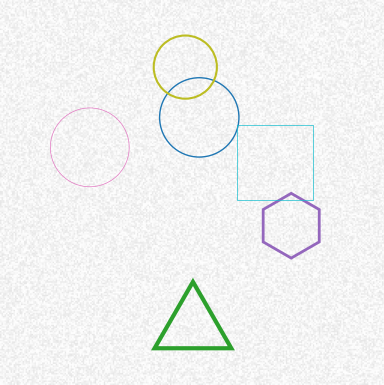[{"shape": "circle", "thickness": 1, "radius": 0.52, "center": [0.518, 0.695]}, {"shape": "triangle", "thickness": 3, "radius": 0.57, "center": [0.501, 0.153]}, {"shape": "hexagon", "thickness": 2, "radius": 0.42, "center": [0.756, 0.414]}, {"shape": "circle", "thickness": 0.5, "radius": 0.51, "center": [0.233, 0.617]}, {"shape": "circle", "thickness": 1.5, "radius": 0.41, "center": [0.481, 0.826]}, {"shape": "square", "thickness": 0.5, "radius": 0.49, "center": [0.714, 0.578]}]